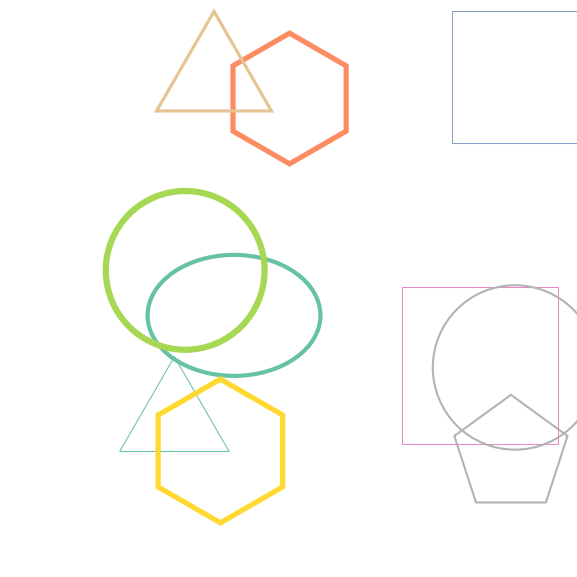[{"shape": "triangle", "thickness": 0.5, "radius": 0.55, "center": [0.302, 0.272]}, {"shape": "oval", "thickness": 2, "radius": 0.75, "center": [0.405, 0.453]}, {"shape": "hexagon", "thickness": 2.5, "radius": 0.57, "center": [0.501, 0.829]}, {"shape": "square", "thickness": 0.5, "radius": 0.57, "center": [0.896, 0.866]}, {"shape": "square", "thickness": 0.5, "radius": 0.68, "center": [0.831, 0.366]}, {"shape": "circle", "thickness": 3, "radius": 0.69, "center": [0.321, 0.531]}, {"shape": "hexagon", "thickness": 2.5, "radius": 0.62, "center": [0.382, 0.218]}, {"shape": "triangle", "thickness": 1.5, "radius": 0.57, "center": [0.371, 0.864]}, {"shape": "circle", "thickness": 1, "radius": 0.71, "center": [0.892, 0.363]}, {"shape": "pentagon", "thickness": 1, "radius": 0.52, "center": [0.885, 0.212]}]